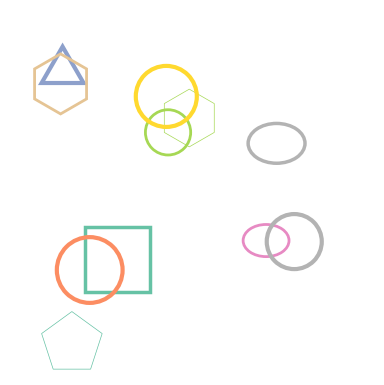[{"shape": "pentagon", "thickness": 0.5, "radius": 0.41, "center": [0.187, 0.108]}, {"shape": "square", "thickness": 2.5, "radius": 0.42, "center": [0.305, 0.327]}, {"shape": "circle", "thickness": 3, "radius": 0.43, "center": [0.233, 0.299]}, {"shape": "triangle", "thickness": 3, "radius": 0.31, "center": [0.163, 0.816]}, {"shape": "oval", "thickness": 2, "radius": 0.3, "center": [0.691, 0.375]}, {"shape": "hexagon", "thickness": 0.5, "radius": 0.37, "center": [0.492, 0.693]}, {"shape": "circle", "thickness": 2, "radius": 0.29, "center": [0.436, 0.656]}, {"shape": "circle", "thickness": 3, "radius": 0.4, "center": [0.432, 0.75]}, {"shape": "hexagon", "thickness": 2, "radius": 0.39, "center": [0.157, 0.782]}, {"shape": "oval", "thickness": 2.5, "radius": 0.37, "center": [0.718, 0.628]}, {"shape": "circle", "thickness": 3, "radius": 0.36, "center": [0.764, 0.373]}]